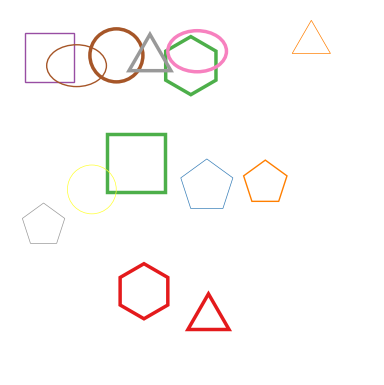[{"shape": "triangle", "thickness": 2.5, "radius": 0.31, "center": [0.541, 0.175]}, {"shape": "hexagon", "thickness": 2.5, "radius": 0.36, "center": [0.374, 0.244]}, {"shape": "pentagon", "thickness": 0.5, "radius": 0.36, "center": [0.537, 0.516]}, {"shape": "hexagon", "thickness": 2.5, "radius": 0.38, "center": [0.496, 0.829]}, {"shape": "square", "thickness": 2.5, "radius": 0.38, "center": [0.353, 0.576]}, {"shape": "square", "thickness": 1, "radius": 0.32, "center": [0.129, 0.85]}, {"shape": "pentagon", "thickness": 1, "radius": 0.3, "center": [0.689, 0.525]}, {"shape": "triangle", "thickness": 0.5, "radius": 0.29, "center": [0.809, 0.89]}, {"shape": "circle", "thickness": 0.5, "radius": 0.32, "center": [0.239, 0.508]}, {"shape": "circle", "thickness": 2.5, "radius": 0.34, "center": [0.302, 0.856]}, {"shape": "oval", "thickness": 1, "radius": 0.39, "center": [0.199, 0.829]}, {"shape": "oval", "thickness": 2.5, "radius": 0.38, "center": [0.512, 0.867]}, {"shape": "triangle", "thickness": 2.5, "radius": 0.31, "center": [0.39, 0.848]}, {"shape": "pentagon", "thickness": 0.5, "radius": 0.29, "center": [0.113, 0.415]}]